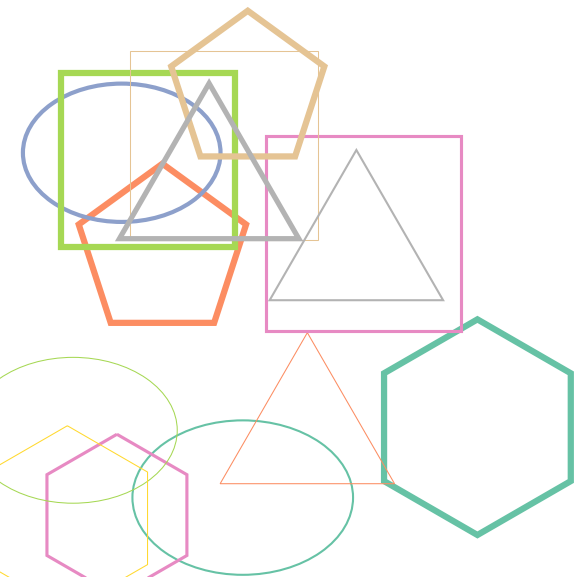[{"shape": "hexagon", "thickness": 3, "radius": 0.93, "center": [0.827, 0.259]}, {"shape": "oval", "thickness": 1, "radius": 0.96, "center": [0.42, 0.138]}, {"shape": "triangle", "thickness": 0.5, "radius": 0.87, "center": [0.532, 0.249]}, {"shape": "pentagon", "thickness": 3, "radius": 0.76, "center": [0.281, 0.563]}, {"shape": "oval", "thickness": 2, "radius": 0.86, "center": [0.211, 0.735]}, {"shape": "square", "thickness": 1.5, "radius": 0.84, "center": [0.63, 0.595]}, {"shape": "hexagon", "thickness": 1.5, "radius": 0.7, "center": [0.202, 0.107]}, {"shape": "oval", "thickness": 0.5, "radius": 0.9, "center": [0.127, 0.254]}, {"shape": "square", "thickness": 3, "radius": 0.75, "center": [0.257, 0.721]}, {"shape": "hexagon", "thickness": 0.5, "radius": 0.8, "center": [0.117, 0.102]}, {"shape": "square", "thickness": 0.5, "radius": 0.82, "center": [0.388, 0.747]}, {"shape": "pentagon", "thickness": 3, "radius": 0.7, "center": [0.429, 0.841]}, {"shape": "triangle", "thickness": 2.5, "radius": 0.9, "center": [0.362, 0.676]}, {"shape": "triangle", "thickness": 1, "radius": 0.87, "center": [0.617, 0.566]}]